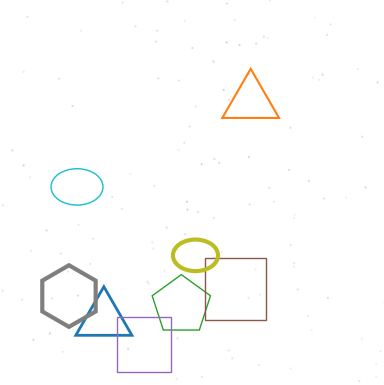[{"shape": "triangle", "thickness": 2, "radius": 0.42, "center": [0.27, 0.171]}, {"shape": "triangle", "thickness": 1.5, "radius": 0.43, "center": [0.651, 0.736]}, {"shape": "pentagon", "thickness": 1, "radius": 0.4, "center": [0.471, 0.207]}, {"shape": "square", "thickness": 1, "radius": 0.35, "center": [0.374, 0.105]}, {"shape": "square", "thickness": 1, "radius": 0.4, "center": [0.612, 0.249]}, {"shape": "hexagon", "thickness": 3, "radius": 0.4, "center": [0.179, 0.231]}, {"shape": "oval", "thickness": 3, "radius": 0.29, "center": [0.508, 0.337]}, {"shape": "oval", "thickness": 1, "radius": 0.34, "center": [0.2, 0.515]}]